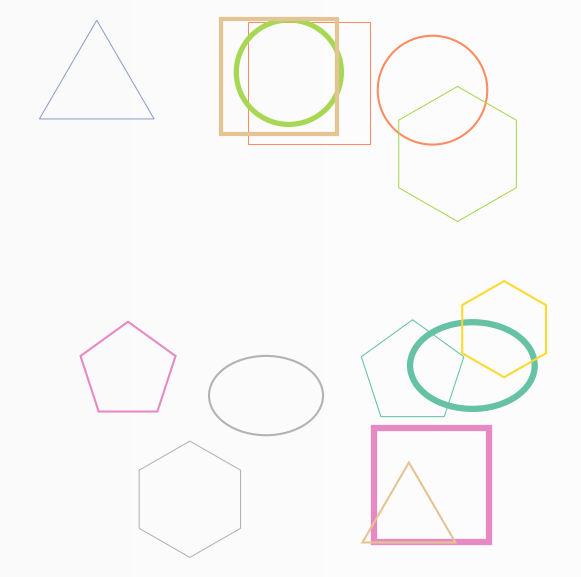[{"shape": "pentagon", "thickness": 0.5, "radius": 0.46, "center": [0.71, 0.353]}, {"shape": "oval", "thickness": 3, "radius": 0.54, "center": [0.813, 0.366]}, {"shape": "square", "thickness": 0.5, "radius": 0.53, "center": [0.532, 0.855]}, {"shape": "circle", "thickness": 1, "radius": 0.47, "center": [0.744, 0.843]}, {"shape": "triangle", "thickness": 0.5, "radius": 0.57, "center": [0.166, 0.85]}, {"shape": "square", "thickness": 3, "radius": 0.49, "center": [0.743, 0.159]}, {"shape": "pentagon", "thickness": 1, "radius": 0.43, "center": [0.22, 0.356]}, {"shape": "hexagon", "thickness": 0.5, "radius": 0.58, "center": [0.787, 0.733]}, {"shape": "circle", "thickness": 2.5, "radius": 0.45, "center": [0.497, 0.874]}, {"shape": "hexagon", "thickness": 1, "radius": 0.42, "center": [0.867, 0.429]}, {"shape": "triangle", "thickness": 1, "radius": 0.46, "center": [0.704, 0.106]}, {"shape": "square", "thickness": 2, "radius": 0.5, "center": [0.481, 0.866]}, {"shape": "oval", "thickness": 1, "radius": 0.49, "center": [0.458, 0.314]}, {"shape": "hexagon", "thickness": 0.5, "radius": 0.5, "center": [0.327, 0.135]}]